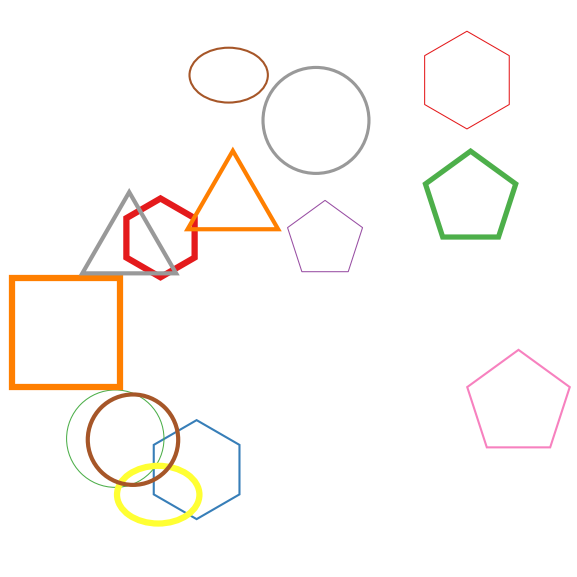[{"shape": "hexagon", "thickness": 0.5, "radius": 0.42, "center": [0.809, 0.86]}, {"shape": "hexagon", "thickness": 3, "radius": 0.34, "center": [0.278, 0.587]}, {"shape": "hexagon", "thickness": 1, "radius": 0.43, "center": [0.34, 0.186]}, {"shape": "pentagon", "thickness": 2.5, "radius": 0.41, "center": [0.815, 0.655]}, {"shape": "circle", "thickness": 0.5, "radius": 0.42, "center": [0.2, 0.24]}, {"shape": "pentagon", "thickness": 0.5, "radius": 0.34, "center": [0.563, 0.584]}, {"shape": "square", "thickness": 3, "radius": 0.47, "center": [0.114, 0.424]}, {"shape": "triangle", "thickness": 2, "radius": 0.45, "center": [0.403, 0.647]}, {"shape": "oval", "thickness": 3, "radius": 0.36, "center": [0.274, 0.143]}, {"shape": "circle", "thickness": 2, "radius": 0.39, "center": [0.23, 0.238]}, {"shape": "oval", "thickness": 1, "radius": 0.34, "center": [0.396, 0.869]}, {"shape": "pentagon", "thickness": 1, "radius": 0.47, "center": [0.898, 0.3]}, {"shape": "triangle", "thickness": 2, "radius": 0.47, "center": [0.224, 0.573]}, {"shape": "circle", "thickness": 1.5, "radius": 0.46, "center": [0.547, 0.791]}]